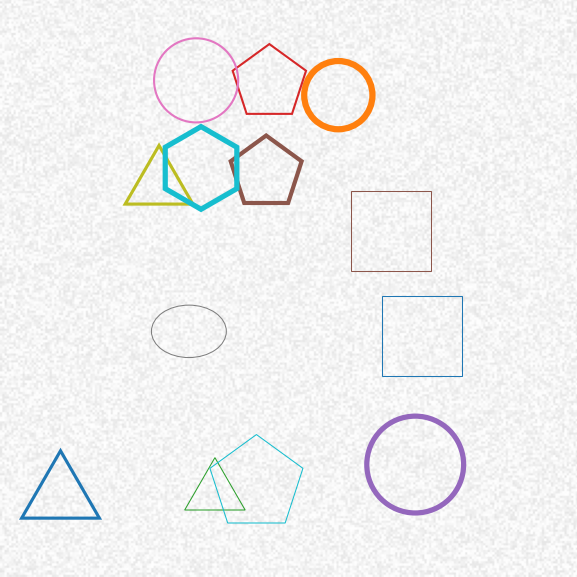[{"shape": "triangle", "thickness": 1.5, "radius": 0.39, "center": [0.105, 0.141]}, {"shape": "square", "thickness": 0.5, "radius": 0.35, "center": [0.731, 0.417]}, {"shape": "circle", "thickness": 3, "radius": 0.3, "center": [0.586, 0.834]}, {"shape": "triangle", "thickness": 0.5, "radius": 0.3, "center": [0.372, 0.146]}, {"shape": "pentagon", "thickness": 1, "radius": 0.33, "center": [0.466, 0.856]}, {"shape": "circle", "thickness": 2.5, "radius": 0.42, "center": [0.719, 0.195]}, {"shape": "pentagon", "thickness": 2, "radius": 0.32, "center": [0.461, 0.7]}, {"shape": "square", "thickness": 0.5, "radius": 0.35, "center": [0.677, 0.6]}, {"shape": "circle", "thickness": 1, "radius": 0.36, "center": [0.34, 0.86]}, {"shape": "oval", "thickness": 0.5, "radius": 0.32, "center": [0.327, 0.425]}, {"shape": "triangle", "thickness": 1.5, "radius": 0.34, "center": [0.275, 0.68]}, {"shape": "hexagon", "thickness": 2.5, "radius": 0.36, "center": [0.348, 0.708]}, {"shape": "pentagon", "thickness": 0.5, "radius": 0.42, "center": [0.444, 0.162]}]